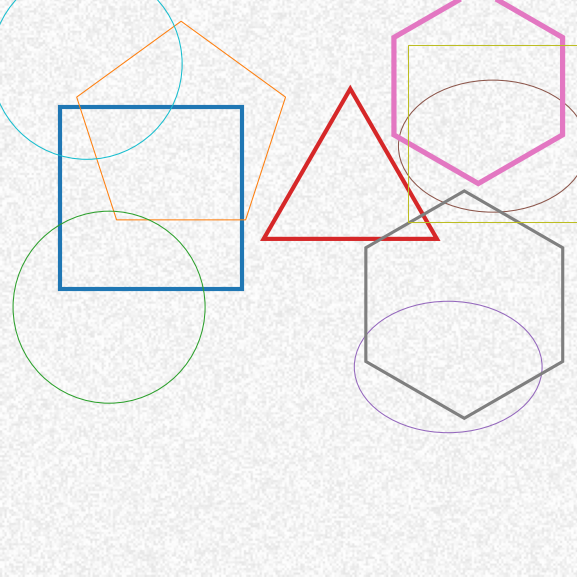[{"shape": "square", "thickness": 2, "radius": 0.79, "center": [0.261, 0.656]}, {"shape": "pentagon", "thickness": 0.5, "radius": 0.95, "center": [0.314, 0.772]}, {"shape": "circle", "thickness": 0.5, "radius": 0.83, "center": [0.189, 0.467]}, {"shape": "triangle", "thickness": 2, "radius": 0.87, "center": [0.607, 0.672]}, {"shape": "oval", "thickness": 0.5, "radius": 0.81, "center": [0.776, 0.364]}, {"shape": "oval", "thickness": 0.5, "radius": 0.82, "center": [0.853, 0.746]}, {"shape": "hexagon", "thickness": 2.5, "radius": 0.84, "center": [0.828, 0.85]}, {"shape": "hexagon", "thickness": 1.5, "radius": 0.98, "center": [0.804, 0.472]}, {"shape": "square", "thickness": 0.5, "radius": 0.77, "center": [0.859, 0.769]}, {"shape": "circle", "thickness": 0.5, "radius": 0.83, "center": [0.15, 0.889]}]